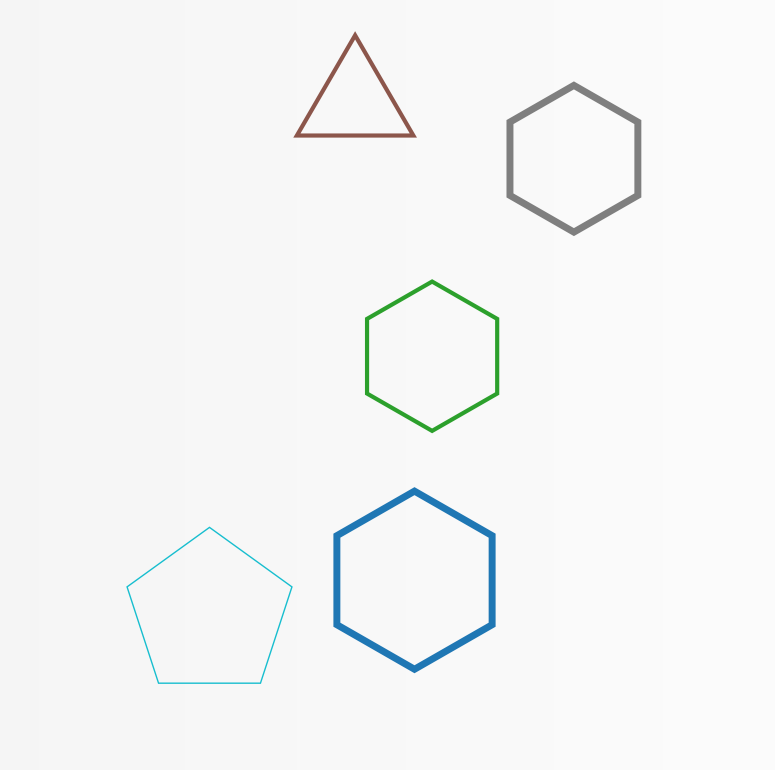[{"shape": "hexagon", "thickness": 2.5, "radius": 0.58, "center": [0.535, 0.247]}, {"shape": "hexagon", "thickness": 1.5, "radius": 0.48, "center": [0.558, 0.537]}, {"shape": "triangle", "thickness": 1.5, "radius": 0.43, "center": [0.458, 0.867]}, {"shape": "hexagon", "thickness": 2.5, "radius": 0.48, "center": [0.741, 0.794]}, {"shape": "pentagon", "thickness": 0.5, "radius": 0.56, "center": [0.27, 0.203]}]